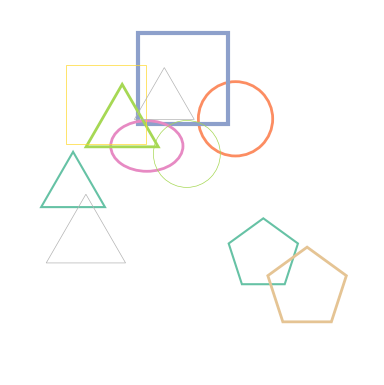[{"shape": "triangle", "thickness": 1.5, "radius": 0.48, "center": [0.19, 0.51]}, {"shape": "pentagon", "thickness": 1.5, "radius": 0.47, "center": [0.684, 0.338]}, {"shape": "circle", "thickness": 2, "radius": 0.48, "center": [0.612, 0.691]}, {"shape": "square", "thickness": 3, "radius": 0.59, "center": [0.475, 0.796]}, {"shape": "oval", "thickness": 2, "radius": 0.47, "center": [0.381, 0.621]}, {"shape": "circle", "thickness": 0.5, "radius": 0.43, "center": [0.485, 0.6]}, {"shape": "triangle", "thickness": 2, "radius": 0.54, "center": [0.317, 0.673]}, {"shape": "square", "thickness": 0.5, "radius": 0.52, "center": [0.276, 0.729]}, {"shape": "pentagon", "thickness": 2, "radius": 0.54, "center": [0.798, 0.251]}, {"shape": "triangle", "thickness": 0.5, "radius": 0.45, "center": [0.427, 0.735]}, {"shape": "triangle", "thickness": 0.5, "radius": 0.6, "center": [0.223, 0.377]}]